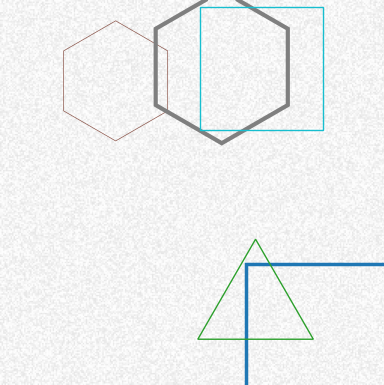[{"shape": "square", "thickness": 2.5, "radius": 0.93, "center": [0.824, 0.13]}, {"shape": "triangle", "thickness": 1, "radius": 0.87, "center": [0.664, 0.205]}, {"shape": "hexagon", "thickness": 0.5, "radius": 0.78, "center": [0.3, 0.79]}, {"shape": "hexagon", "thickness": 3, "radius": 0.99, "center": [0.576, 0.826]}, {"shape": "square", "thickness": 1, "radius": 0.8, "center": [0.68, 0.821]}]